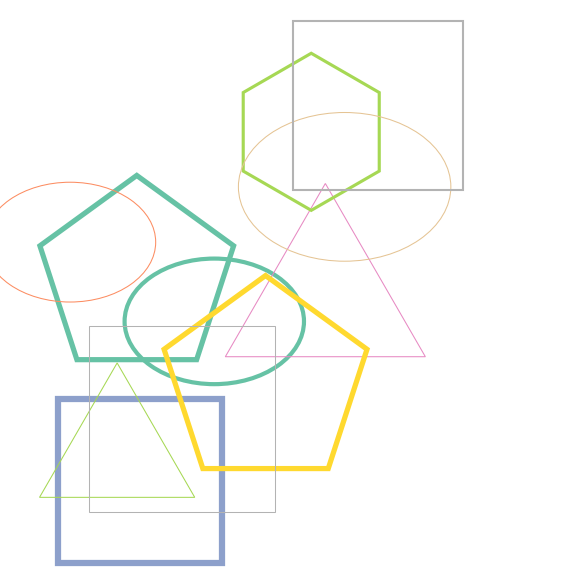[{"shape": "oval", "thickness": 2, "radius": 0.78, "center": [0.371, 0.443]}, {"shape": "pentagon", "thickness": 2.5, "radius": 0.88, "center": [0.237, 0.519]}, {"shape": "oval", "thickness": 0.5, "radius": 0.74, "center": [0.121, 0.58]}, {"shape": "square", "thickness": 3, "radius": 0.71, "center": [0.242, 0.166]}, {"shape": "triangle", "thickness": 0.5, "radius": 1.0, "center": [0.563, 0.481]}, {"shape": "triangle", "thickness": 0.5, "radius": 0.78, "center": [0.203, 0.216]}, {"shape": "hexagon", "thickness": 1.5, "radius": 0.68, "center": [0.539, 0.771]}, {"shape": "pentagon", "thickness": 2.5, "radius": 0.92, "center": [0.46, 0.337]}, {"shape": "oval", "thickness": 0.5, "radius": 0.92, "center": [0.597, 0.676]}, {"shape": "square", "thickness": 1, "radius": 0.74, "center": [0.654, 0.816]}, {"shape": "square", "thickness": 0.5, "radius": 0.8, "center": [0.314, 0.274]}]